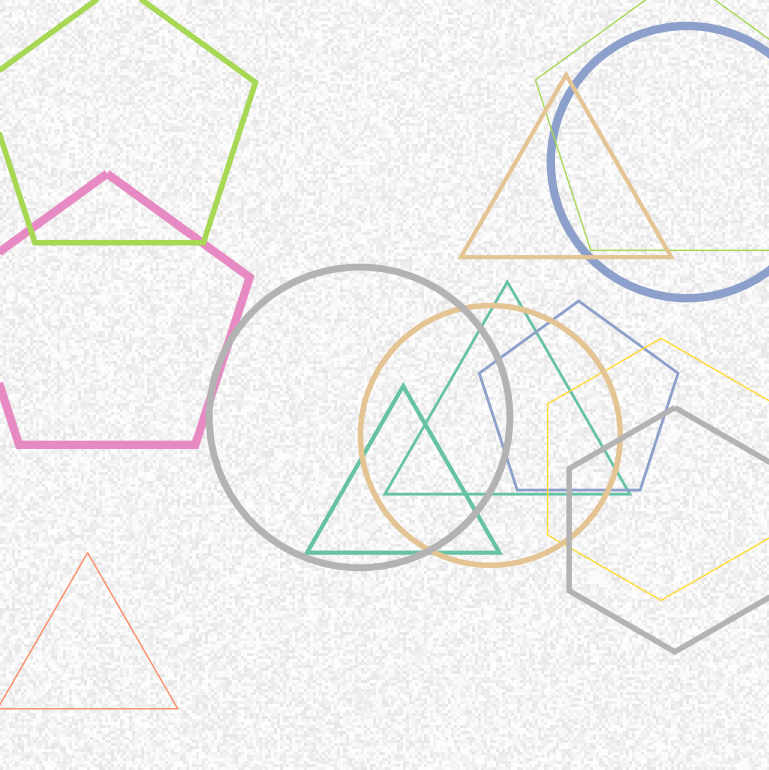[{"shape": "triangle", "thickness": 1.5, "radius": 0.72, "center": [0.524, 0.354]}, {"shape": "triangle", "thickness": 1, "radius": 0.92, "center": [0.659, 0.45]}, {"shape": "triangle", "thickness": 0.5, "radius": 0.68, "center": [0.114, 0.147]}, {"shape": "pentagon", "thickness": 1, "radius": 0.68, "center": [0.752, 0.473]}, {"shape": "circle", "thickness": 3, "radius": 0.88, "center": [0.892, 0.79]}, {"shape": "pentagon", "thickness": 3, "radius": 0.97, "center": [0.139, 0.58]}, {"shape": "pentagon", "thickness": 0.5, "radius": 0.99, "center": [0.883, 0.835]}, {"shape": "pentagon", "thickness": 2, "radius": 0.93, "center": [0.155, 0.835]}, {"shape": "hexagon", "thickness": 0.5, "radius": 0.85, "center": [0.859, 0.39]}, {"shape": "circle", "thickness": 2, "radius": 0.84, "center": [0.637, 0.435]}, {"shape": "triangle", "thickness": 1.5, "radius": 0.79, "center": [0.735, 0.745]}, {"shape": "circle", "thickness": 2.5, "radius": 0.98, "center": [0.467, 0.458]}, {"shape": "hexagon", "thickness": 2, "radius": 0.79, "center": [0.876, 0.312]}]